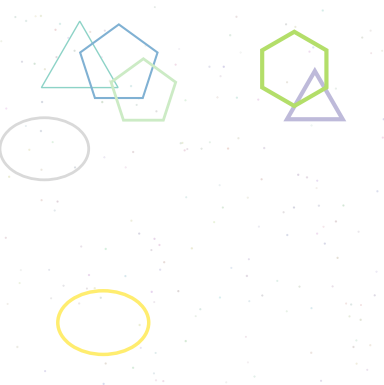[{"shape": "triangle", "thickness": 1, "radius": 0.57, "center": [0.207, 0.83]}, {"shape": "triangle", "thickness": 3, "radius": 0.42, "center": [0.818, 0.732]}, {"shape": "pentagon", "thickness": 1.5, "radius": 0.53, "center": [0.309, 0.831]}, {"shape": "hexagon", "thickness": 3, "radius": 0.48, "center": [0.764, 0.821]}, {"shape": "oval", "thickness": 2, "radius": 0.58, "center": [0.115, 0.614]}, {"shape": "pentagon", "thickness": 2, "radius": 0.44, "center": [0.372, 0.759]}, {"shape": "oval", "thickness": 2.5, "radius": 0.59, "center": [0.268, 0.162]}]